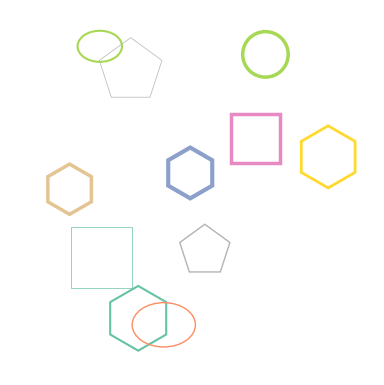[{"shape": "square", "thickness": 0.5, "radius": 0.4, "center": [0.264, 0.332]}, {"shape": "hexagon", "thickness": 1.5, "radius": 0.42, "center": [0.359, 0.173]}, {"shape": "oval", "thickness": 1, "radius": 0.41, "center": [0.425, 0.156]}, {"shape": "hexagon", "thickness": 3, "radius": 0.33, "center": [0.494, 0.551]}, {"shape": "square", "thickness": 2.5, "radius": 0.32, "center": [0.664, 0.64]}, {"shape": "circle", "thickness": 2.5, "radius": 0.3, "center": [0.689, 0.859]}, {"shape": "oval", "thickness": 1.5, "radius": 0.29, "center": [0.259, 0.88]}, {"shape": "hexagon", "thickness": 2, "radius": 0.4, "center": [0.852, 0.593]}, {"shape": "hexagon", "thickness": 2.5, "radius": 0.33, "center": [0.181, 0.509]}, {"shape": "pentagon", "thickness": 0.5, "radius": 0.43, "center": [0.339, 0.817]}, {"shape": "pentagon", "thickness": 1, "radius": 0.34, "center": [0.532, 0.349]}]